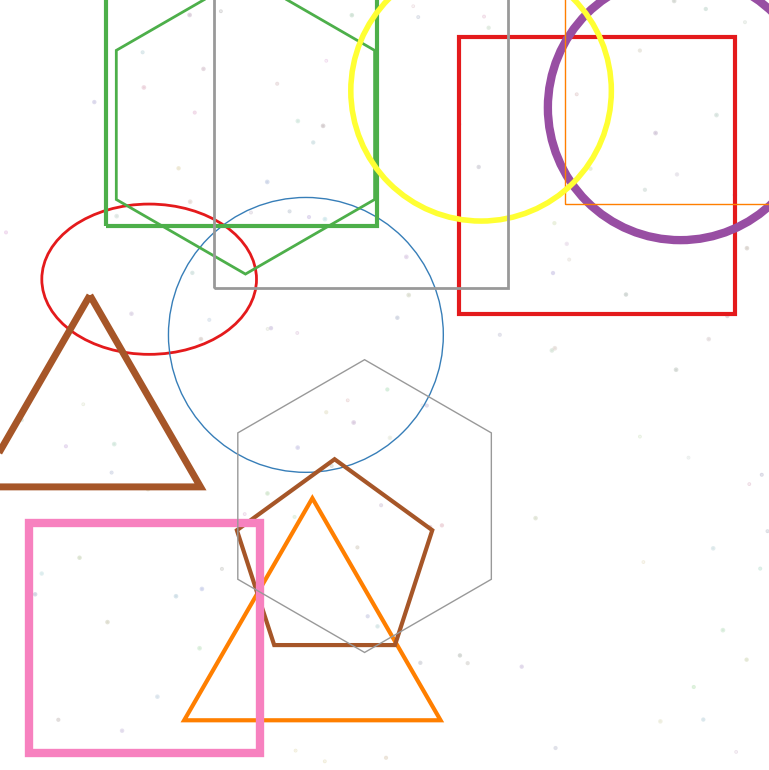[{"shape": "square", "thickness": 1.5, "radius": 0.9, "center": [0.775, 0.772]}, {"shape": "oval", "thickness": 1, "radius": 0.7, "center": [0.194, 0.637]}, {"shape": "circle", "thickness": 0.5, "radius": 0.89, "center": [0.397, 0.565]}, {"shape": "square", "thickness": 1.5, "radius": 0.88, "center": [0.314, 0.882]}, {"shape": "hexagon", "thickness": 1, "radius": 0.97, "center": [0.319, 0.838]}, {"shape": "circle", "thickness": 3, "radius": 0.86, "center": [0.884, 0.86]}, {"shape": "square", "thickness": 0.5, "radius": 0.68, "center": [0.87, 0.872]}, {"shape": "triangle", "thickness": 1.5, "radius": 0.96, "center": [0.406, 0.161]}, {"shape": "circle", "thickness": 2, "radius": 0.85, "center": [0.625, 0.882]}, {"shape": "triangle", "thickness": 2.5, "radius": 0.83, "center": [0.117, 0.451]}, {"shape": "pentagon", "thickness": 1.5, "radius": 0.67, "center": [0.435, 0.27]}, {"shape": "square", "thickness": 3, "radius": 0.75, "center": [0.188, 0.171]}, {"shape": "square", "thickness": 1, "radius": 0.95, "center": [0.469, 0.817]}, {"shape": "hexagon", "thickness": 0.5, "radius": 0.95, "center": [0.473, 0.343]}]